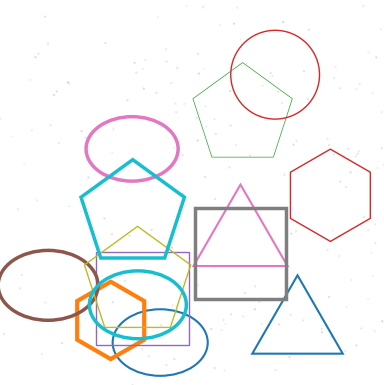[{"shape": "triangle", "thickness": 1.5, "radius": 0.68, "center": [0.773, 0.149]}, {"shape": "oval", "thickness": 1.5, "radius": 0.62, "center": [0.416, 0.11]}, {"shape": "hexagon", "thickness": 3, "radius": 0.5, "center": [0.288, 0.168]}, {"shape": "pentagon", "thickness": 0.5, "radius": 0.68, "center": [0.63, 0.702]}, {"shape": "hexagon", "thickness": 1, "radius": 0.6, "center": [0.858, 0.493]}, {"shape": "circle", "thickness": 1, "radius": 0.58, "center": [0.715, 0.806]}, {"shape": "square", "thickness": 1, "radius": 0.6, "center": [0.371, 0.225]}, {"shape": "oval", "thickness": 2.5, "radius": 0.65, "center": [0.125, 0.259]}, {"shape": "oval", "thickness": 2.5, "radius": 0.6, "center": [0.343, 0.613]}, {"shape": "triangle", "thickness": 1.5, "radius": 0.71, "center": [0.625, 0.38]}, {"shape": "square", "thickness": 2.5, "radius": 0.59, "center": [0.624, 0.342]}, {"shape": "pentagon", "thickness": 1, "radius": 0.73, "center": [0.357, 0.267]}, {"shape": "pentagon", "thickness": 2.5, "radius": 0.71, "center": [0.345, 0.444]}, {"shape": "oval", "thickness": 2.5, "radius": 0.63, "center": [0.358, 0.208]}]